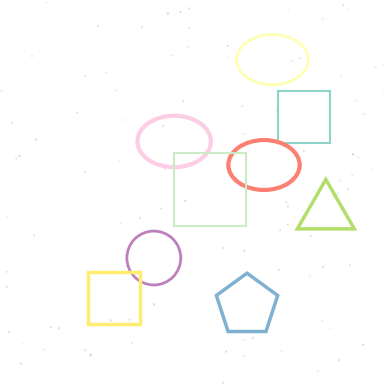[{"shape": "square", "thickness": 1.5, "radius": 0.34, "center": [0.79, 0.697]}, {"shape": "oval", "thickness": 2, "radius": 0.47, "center": [0.708, 0.845]}, {"shape": "oval", "thickness": 3, "radius": 0.46, "center": [0.686, 0.571]}, {"shape": "pentagon", "thickness": 2.5, "radius": 0.42, "center": [0.642, 0.207]}, {"shape": "triangle", "thickness": 2.5, "radius": 0.43, "center": [0.846, 0.448]}, {"shape": "oval", "thickness": 3, "radius": 0.48, "center": [0.452, 0.633]}, {"shape": "circle", "thickness": 2, "radius": 0.35, "center": [0.4, 0.33]}, {"shape": "square", "thickness": 1.5, "radius": 0.47, "center": [0.544, 0.508]}, {"shape": "square", "thickness": 2.5, "radius": 0.34, "center": [0.297, 0.227]}]